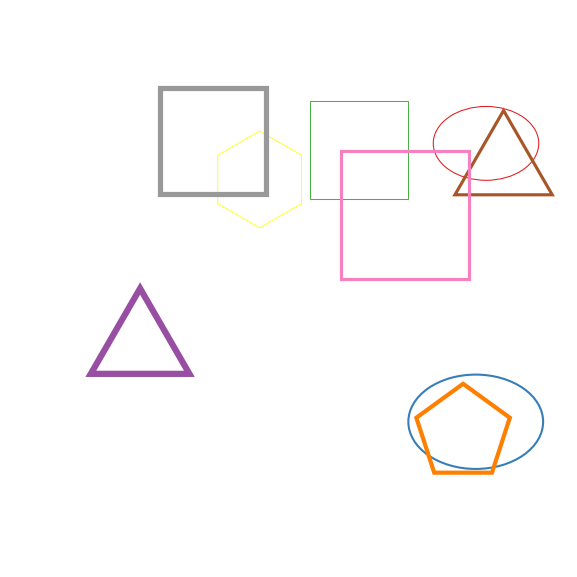[{"shape": "oval", "thickness": 0.5, "radius": 0.46, "center": [0.842, 0.751]}, {"shape": "oval", "thickness": 1, "radius": 0.58, "center": [0.824, 0.269]}, {"shape": "square", "thickness": 0.5, "radius": 0.43, "center": [0.622, 0.74]}, {"shape": "triangle", "thickness": 3, "radius": 0.49, "center": [0.243, 0.401]}, {"shape": "pentagon", "thickness": 2, "radius": 0.43, "center": [0.802, 0.249]}, {"shape": "hexagon", "thickness": 0.5, "radius": 0.42, "center": [0.45, 0.688]}, {"shape": "triangle", "thickness": 1.5, "radius": 0.49, "center": [0.872, 0.71]}, {"shape": "square", "thickness": 1.5, "radius": 0.55, "center": [0.701, 0.627]}, {"shape": "square", "thickness": 2.5, "radius": 0.46, "center": [0.368, 0.755]}]